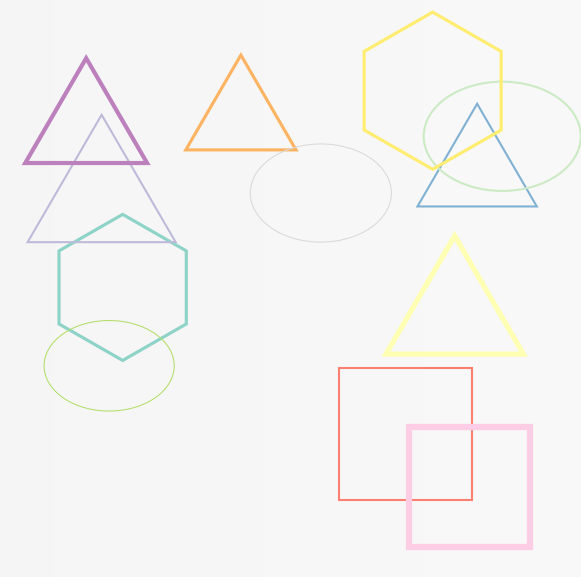[{"shape": "hexagon", "thickness": 1.5, "radius": 0.63, "center": [0.211, 0.501]}, {"shape": "triangle", "thickness": 2.5, "radius": 0.68, "center": [0.782, 0.454]}, {"shape": "triangle", "thickness": 1, "radius": 0.74, "center": [0.175, 0.653]}, {"shape": "square", "thickness": 1, "radius": 0.57, "center": [0.697, 0.248]}, {"shape": "triangle", "thickness": 1, "radius": 0.59, "center": [0.821, 0.701]}, {"shape": "triangle", "thickness": 1.5, "radius": 0.55, "center": [0.414, 0.794]}, {"shape": "oval", "thickness": 0.5, "radius": 0.56, "center": [0.188, 0.366]}, {"shape": "square", "thickness": 3, "radius": 0.52, "center": [0.808, 0.156]}, {"shape": "oval", "thickness": 0.5, "radius": 0.61, "center": [0.552, 0.665]}, {"shape": "triangle", "thickness": 2, "radius": 0.61, "center": [0.148, 0.777]}, {"shape": "oval", "thickness": 1, "radius": 0.68, "center": [0.864, 0.763]}, {"shape": "hexagon", "thickness": 1.5, "radius": 0.68, "center": [0.744, 0.842]}]